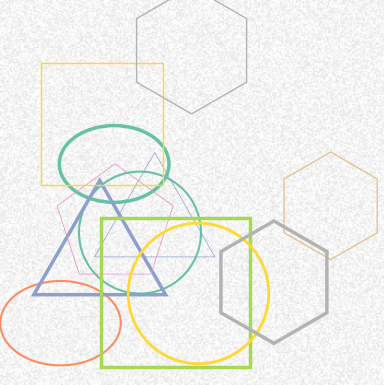[{"shape": "oval", "thickness": 2.5, "radius": 0.71, "center": [0.297, 0.574]}, {"shape": "circle", "thickness": 1.5, "radius": 0.79, "center": [0.364, 0.396]}, {"shape": "oval", "thickness": 1.5, "radius": 0.78, "center": [0.157, 0.161]}, {"shape": "triangle", "thickness": 2.5, "radius": 0.99, "center": [0.259, 0.333]}, {"shape": "triangle", "thickness": 0.5, "radius": 0.9, "center": [0.402, 0.423]}, {"shape": "pentagon", "thickness": 0.5, "radius": 0.79, "center": [0.299, 0.416]}, {"shape": "square", "thickness": 2.5, "radius": 0.97, "center": [0.456, 0.241]}, {"shape": "square", "thickness": 1, "radius": 0.79, "center": [0.264, 0.678]}, {"shape": "circle", "thickness": 2, "radius": 0.91, "center": [0.516, 0.238]}, {"shape": "hexagon", "thickness": 1, "radius": 0.7, "center": [0.859, 0.465]}, {"shape": "hexagon", "thickness": 1, "radius": 0.83, "center": [0.498, 0.869]}, {"shape": "hexagon", "thickness": 2.5, "radius": 0.79, "center": [0.711, 0.267]}]